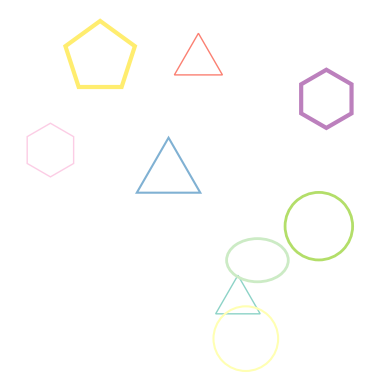[{"shape": "triangle", "thickness": 1, "radius": 0.33, "center": [0.618, 0.218]}, {"shape": "circle", "thickness": 1.5, "radius": 0.42, "center": [0.638, 0.12]}, {"shape": "triangle", "thickness": 1, "radius": 0.36, "center": [0.515, 0.841]}, {"shape": "triangle", "thickness": 1.5, "radius": 0.48, "center": [0.438, 0.547]}, {"shape": "circle", "thickness": 2, "radius": 0.44, "center": [0.828, 0.413]}, {"shape": "hexagon", "thickness": 1, "radius": 0.35, "center": [0.131, 0.61]}, {"shape": "hexagon", "thickness": 3, "radius": 0.38, "center": [0.848, 0.743]}, {"shape": "oval", "thickness": 2, "radius": 0.4, "center": [0.669, 0.324]}, {"shape": "pentagon", "thickness": 3, "radius": 0.47, "center": [0.26, 0.851]}]